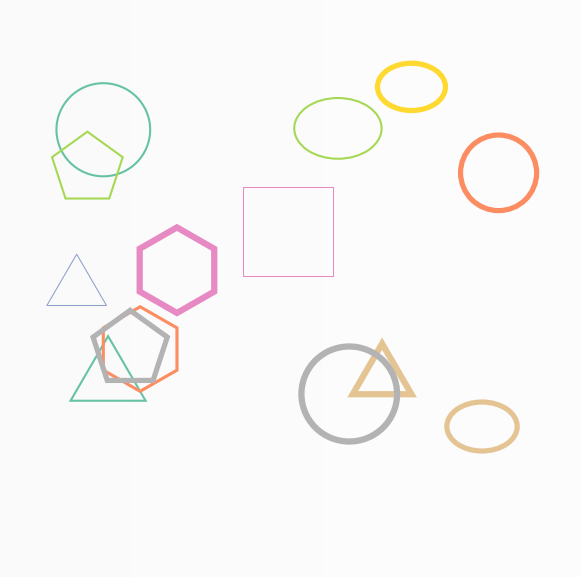[{"shape": "triangle", "thickness": 1, "radius": 0.37, "center": [0.186, 0.342]}, {"shape": "circle", "thickness": 1, "radius": 0.4, "center": [0.178, 0.774]}, {"shape": "circle", "thickness": 2.5, "radius": 0.33, "center": [0.858, 0.7]}, {"shape": "hexagon", "thickness": 1.5, "radius": 0.37, "center": [0.241, 0.395]}, {"shape": "triangle", "thickness": 0.5, "radius": 0.3, "center": [0.132, 0.5]}, {"shape": "hexagon", "thickness": 3, "radius": 0.37, "center": [0.304, 0.531]}, {"shape": "square", "thickness": 0.5, "radius": 0.38, "center": [0.496, 0.598]}, {"shape": "oval", "thickness": 1, "radius": 0.38, "center": [0.581, 0.777]}, {"shape": "pentagon", "thickness": 1, "radius": 0.32, "center": [0.15, 0.707]}, {"shape": "oval", "thickness": 2.5, "radius": 0.29, "center": [0.708, 0.849]}, {"shape": "triangle", "thickness": 3, "radius": 0.29, "center": [0.657, 0.346]}, {"shape": "oval", "thickness": 2.5, "radius": 0.3, "center": [0.829, 0.261]}, {"shape": "circle", "thickness": 3, "radius": 0.41, "center": [0.601, 0.317]}, {"shape": "pentagon", "thickness": 2.5, "radius": 0.34, "center": [0.224, 0.395]}]